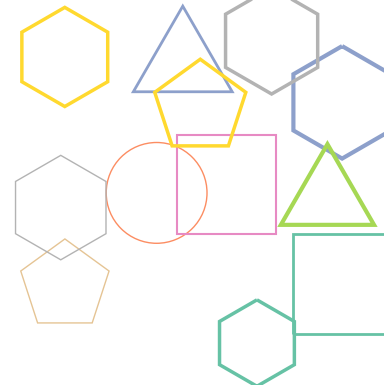[{"shape": "hexagon", "thickness": 2.5, "radius": 0.56, "center": [0.667, 0.109]}, {"shape": "square", "thickness": 2, "radius": 0.65, "center": [0.89, 0.262]}, {"shape": "circle", "thickness": 1, "radius": 0.65, "center": [0.407, 0.499]}, {"shape": "triangle", "thickness": 2, "radius": 0.74, "center": [0.475, 0.836]}, {"shape": "hexagon", "thickness": 3, "radius": 0.73, "center": [0.889, 0.734]}, {"shape": "square", "thickness": 1.5, "radius": 0.64, "center": [0.587, 0.521]}, {"shape": "triangle", "thickness": 3, "radius": 0.7, "center": [0.851, 0.486]}, {"shape": "hexagon", "thickness": 2.5, "radius": 0.64, "center": [0.168, 0.852]}, {"shape": "pentagon", "thickness": 2.5, "radius": 0.62, "center": [0.52, 0.722]}, {"shape": "pentagon", "thickness": 1, "radius": 0.6, "center": [0.169, 0.259]}, {"shape": "hexagon", "thickness": 1, "radius": 0.68, "center": [0.158, 0.461]}, {"shape": "hexagon", "thickness": 2.5, "radius": 0.69, "center": [0.706, 0.894]}]